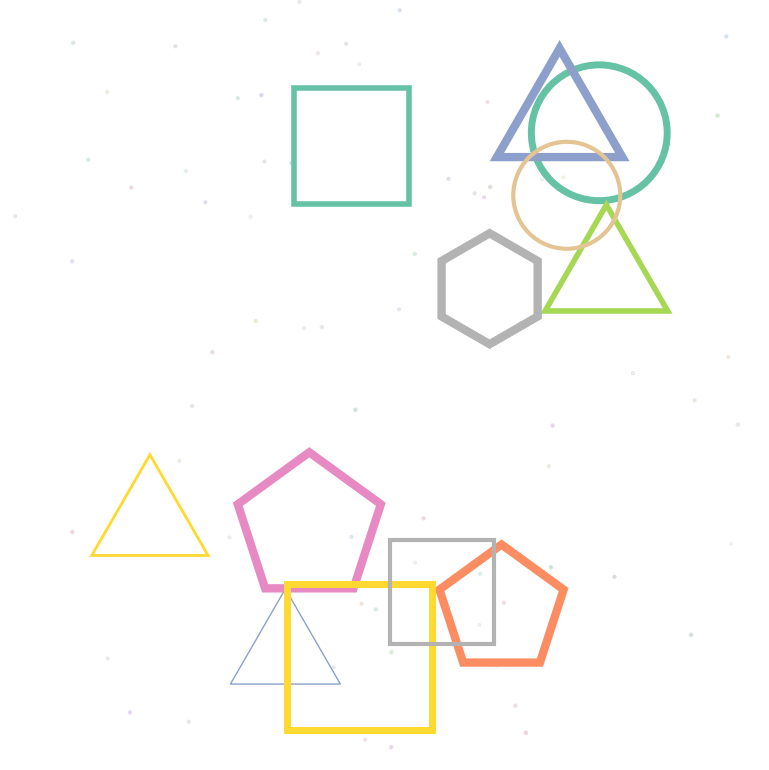[{"shape": "square", "thickness": 2, "radius": 0.37, "center": [0.456, 0.81]}, {"shape": "circle", "thickness": 2.5, "radius": 0.44, "center": [0.778, 0.828]}, {"shape": "pentagon", "thickness": 3, "radius": 0.42, "center": [0.651, 0.208]}, {"shape": "triangle", "thickness": 3, "radius": 0.47, "center": [0.727, 0.843]}, {"shape": "triangle", "thickness": 0.5, "radius": 0.41, "center": [0.371, 0.153]}, {"shape": "pentagon", "thickness": 3, "radius": 0.49, "center": [0.402, 0.315]}, {"shape": "triangle", "thickness": 2, "radius": 0.46, "center": [0.787, 0.642]}, {"shape": "triangle", "thickness": 1, "radius": 0.44, "center": [0.195, 0.322]}, {"shape": "square", "thickness": 2.5, "radius": 0.47, "center": [0.467, 0.147]}, {"shape": "circle", "thickness": 1.5, "radius": 0.35, "center": [0.736, 0.746]}, {"shape": "hexagon", "thickness": 3, "radius": 0.36, "center": [0.636, 0.625]}, {"shape": "square", "thickness": 1.5, "radius": 0.34, "center": [0.574, 0.231]}]